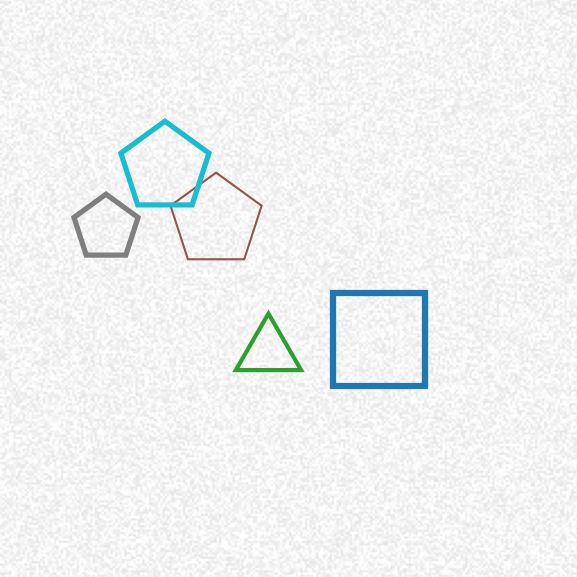[{"shape": "square", "thickness": 3, "radius": 0.4, "center": [0.656, 0.411]}, {"shape": "triangle", "thickness": 2, "radius": 0.33, "center": [0.465, 0.391]}, {"shape": "pentagon", "thickness": 1, "radius": 0.41, "center": [0.374, 0.617]}, {"shape": "pentagon", "thickness": 2.5, "radius": 0.29, "center": [0.184, 0.605]}, {"shape": "pentagon", "thickness": 2.5, "radius": 0.4, "center": [0.286, 0.709]}]